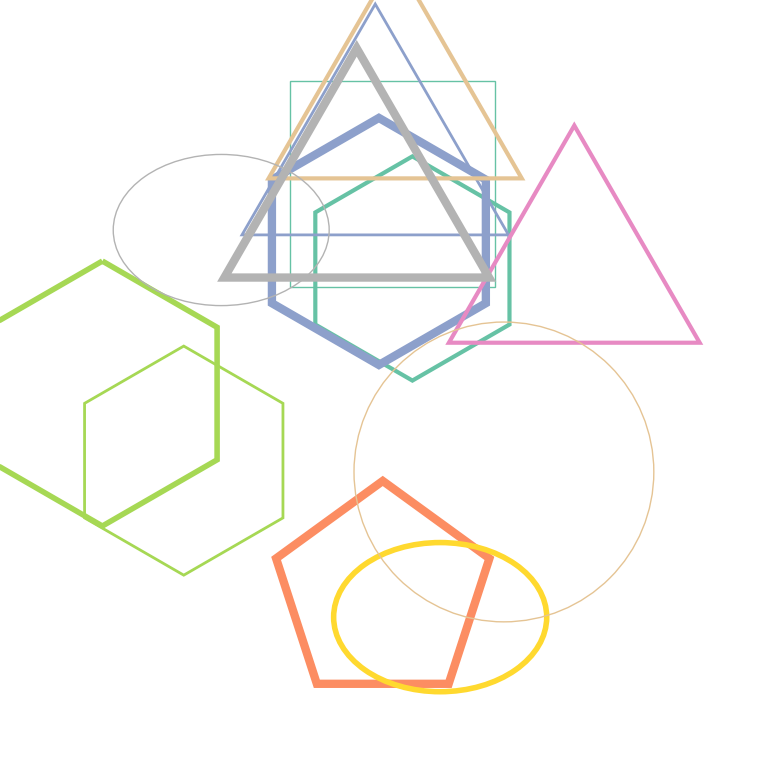[{"shape": "square", "thickness": 0.5, "radius": 0.67, "center": [0.51, 0.761]}, {"shape": "hexagon", "thickness": 1.5, "radius": 0.73, "center": [0.536, 0.651]}, {"shape": "pentagon", "thickness": 3, "radius": 0.73, "center": [0.497, 0.23]}, {"shape": "triangle", "thickness": 1, "radius": 1.0, "center": [0.487, 0.795]}, {"shape": "hexagon", "thickness": 3, "radius": 0.8, "center": [0.492, 0.686]}, {"shape": "triangle", "thickness": 1.5, "radius": 0.94, "center": [0.746, 0.649]}, {"shape": "hexagon", "thickness": 1, "radius": 0.74, "center": [0.239, 0.402]}, {"shape": "hexagon", "thickness": 2, "radius": 0.86, "center": [0.133, 0.489]}, {"shape": "oval", "thickness": 2, "radius": 0.69, "center": [0.572, 0.199]}, {"shape": "triangle", "thickness": 1.5, "radius": 0.95, "center": [0.513, 0.863]}, {"shape": "circle", "thickness": 0.5, "radius": 0.97, "center": [0.654, 0.387]}, {"shape": "oval", "thickness": 0.5, "radius": 0.7, "center": [0.287, 0.701]}, {"shape": "triangle", "thickness": 3, "radius": 0.99, "center": [0.463, 0.739]}]